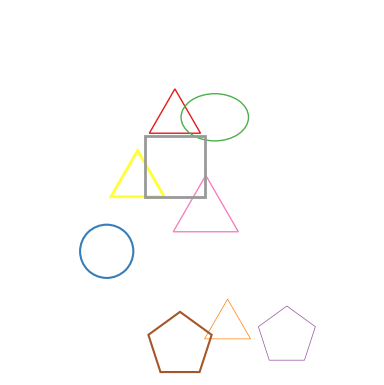[{"shape": "triangle", "thickness": 1, "radius": 0.38, "center": [0.454, 0.692]}, {"shape": "circle", "thickness": 1.5, "radius": 0.35, "center": [0.277, 0.347]}, {"shape": "oval", "thickness": 1, "radius": 0.44, "center": [0.558, 0.695]}, {"shape": "pentagon", "thickness": 0.5, "radius": 0.39, "center": [0.745, 0.127]}, {"shape": "triangle", "thickness": 0.5, "radius": 0.34, "center": [0.591, 0.154]}, {"shape": "triangle", "thickness": 2, "radius": 0.4, "center": [0.357, 0.529]}, {"shape": "pentagon", "thickness": 1.5, "radius": 0.43, "center": [0.468, 0.104]}, {"shape": "triangle", "thickness": 1, "radius": 0.49, "center": [0.535, 0.447]}, {"shape": "square", "thickness": 2, "radius": 0.39, "center": [0.455, 0.568]}]